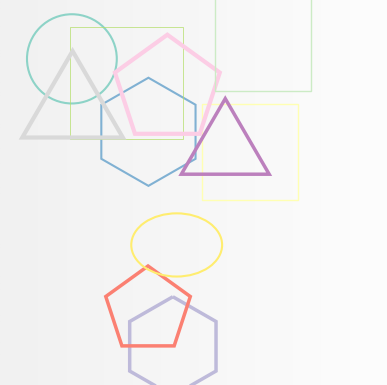[{"shape": "circle", "thickness": 1.5, "radius": 0.58, "center": [0.186, 0.847]}, {"shape": "square", "thickness": 1, "radius": 0.62, "center": [0.646, 0.605]}, {"shape": "hexagon", "thickness": 2.5, "radius": 0.64, "center": [0.446, 0.101]}, {"shape": "pentagon", "thickness": 2.5, "radius": 0.57, "center": [0.382, 0.194]}, {"shape": "hexagon", "thickness": 1.5, "radius": 0.7, "center": [0.383, 0.658]}, {"shape": "square", "thickness": 0.5, "radius": 0.73, "center": [0.327, 0.785]}, {"shape": "pentagon", "thickness": 3, "radius": 0.71, "center": [0.432, 0.768]}, {"shape": "triangle", "thickness": 3, "radius": 0.75, "center": [0.187, 0.718]}, {"shape": "triangle", "thickness": 2.5, "radius": 0.65, "center": [0.581, 0.613]}, {"shape": "square", "thickness": 1, "radius": 0.62, "center": [0.678, 0.886]}, {"shape": "oval", "thickness": 1.5, "radius": 0.59, "center": [0.456, 0.364]}]